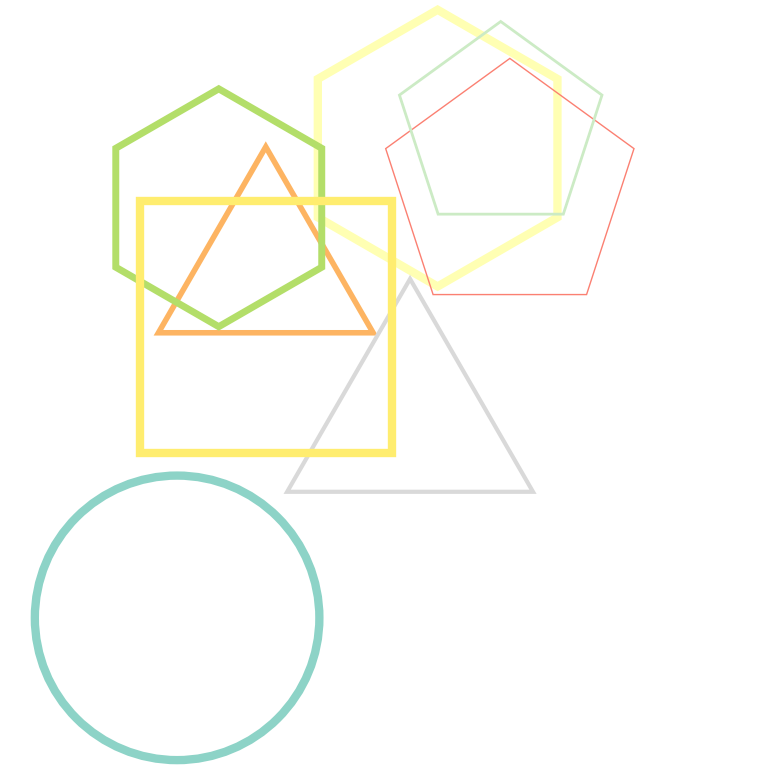[{"shape": "circle", "thickness": 3, "radius": 0.92, "center": [0.23, 0.198]}, {"shape": "hexagon", "thickness": 3, "radius": 0.9, "center": [0.568, 0.808]}, {"shape": "pentagon", "thickness": 0.5, "radius": 0.85, "center": [0.662, 0.755]}, {"shape": "triangle", "thickness": 2, "radius": 0.8, "center": [0.345, 0.648]}, {"shape": "hexagon", "thickness": 2.5, "radius": 0.77, "center": [0.284, 0.73]}, {"shape": "triangle", "thickness": 1.5, "radius": 0.92, "center": [0.533, 0.453]}, {"shape": "pentagon", "thickness": 1, "radius": 0.69, "center": [0.65, 0.834]}, {"shape": "square", "thickness": 3, "radius": 0.82, "center": [0.346, 0.575]}]